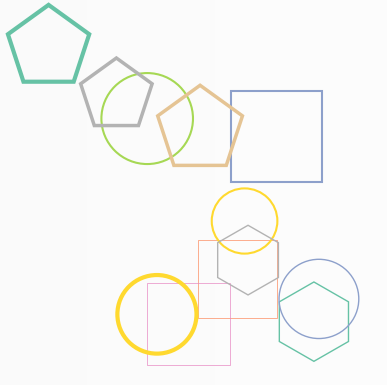[{"shape": "hexagon", "thickness": 1, "radius": 0.52, "center": [0.81, 0.165]}, {"shape": "pentagon", "thickness": 3, "radius": 0.55, "center": [0.125, 0.877]}, {"shape": "square", "thickness": 0.5, "radius": 0.51, "center": [0.613, 0.276]}, {"shape": "square", "thickness": 1.5, "radius": 0.59, "center": [0.713, 0.645]}, {"shape": "circle", "thickness": 1, "radius": 0.51, "center": [0.823, 0.224]}, {"shape": "square", "thickness": 0.5, "radius": 0.53, "center": [0.487, 0.159]}, {"shape": "circle", "thickness": 1.5, "radius": 0.59, "center": [0.38, 0.692]}, {"shape": "circle", "thickness": 3, "radius": 0.51, "center": [0.405, 0.184]}, {"shape": "circle", "thickness": 1.5, "radius": 0.42, "center": [0.631, 0.426]}, {"shape": "pentagon", "thickness": 2.5, "radius": 0.57, "center": [0.516, 0.663]}, {"shape": "pentagon", "thickness": 2.5, "radius": 0.48, "center": [0.3, 0.752]}, {"shape": "hexagon", "thickness": 1, "radius": 0.45, "center": [0.64, 0.324]}]